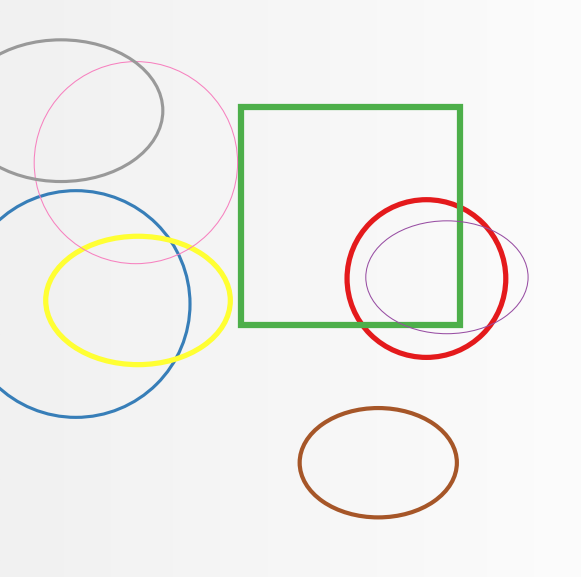[{"shape": "circle", "thickness": 2.5, "radius": 0.68, "center": [0.734, 0.517]}, {"shape": "circle", "thickness": 1.5, "radius": 0.98, "center": [0.131, 0.473]}, {"shape": "square", "thickness": 3, "radius": 0.94, "center": [0.603, 0.625]}, {"shape": "oval", "thickness": 0.5, "radius": 0.7, "center": [0.769, 0.519]}, {"shape": "oval", "thickness": 2.5, "radius": 0.79, "center": [0.237, 0.479]}, {"shape": "oval", "thickness": 2, "radius": 0.68, "center": [0.651, 0.198]}, {"shape": "circle", "thickness": 0.5, "radius": 0.87, "center": [0.234, 0.718]}, {"shape": "oval", "thickness": 1.5, "radius": 0.88, "center": [0.105, 0.807]}]